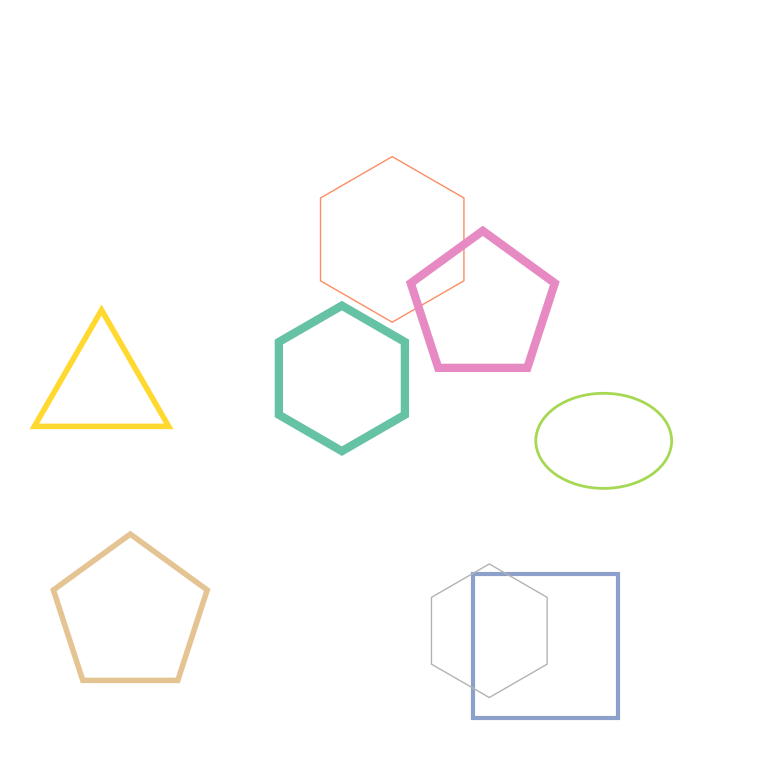[{"shape": "hexagon", "thickness": 3, "radius": 0.47, "center": [0.444, 0.509]}, {"shape": "hexagon", "thickness": 0.5, "radius": 0.54, "center": [0.509, 0.689]}, {"shape": "square", "thickness": 1.5, "radius": 0.47, "center": [0.708, 0.161]}, {"shape": "pentagon", "thickness": 3, "radius": 0.49, "center": [0.627, 0.602]}, {"shape": "oval", "thickness": 1, "radius": 0.44, "center": [0.784, 0.427]}, {"shape": "triangle", "thickness": 2, "radius": 0.5, "center": [0.132, 0.497]}, {"shape": "pentagon", "thickness": 2, "radius": 0.53, "center": [0.169, 0.201]}, {"shape": "hexagon", "thickness": 0.5, "radius": 0.43, "center": [0.635, 0.181]}]